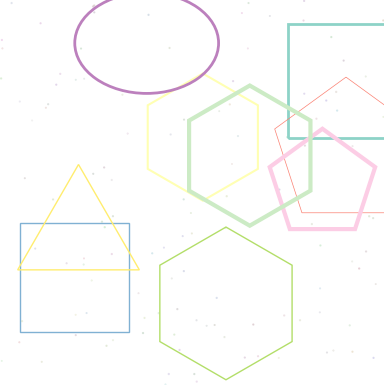[{"shape": "square", "thickness": 2, "radius": 0.74, "center": [0.897, 0.789]}, {"shape": "hexagon", "thickness": 1.5, "radius": 0.83, "center": [0.527, 0.644]}, {"shape": "pentagon", "thickness": 0.5, "radius": 0.97, "center": [0.899, 0.605]}, {"shape": "square", "thickness": 1, "radius": 0.71, "center": [0.194, 0.28]}, {"shape": "hexagon", "thickness": 1, "radius": 0.99, "center": [0.587, 0.212]}, {"shape": "pentagon", "thickness": 3, "radius": 0.72, "center": [0.837, 0.521]}, {"shape": "oval", "thickness": 2, "radius": 0.93, "center": [0.381, 0.888]}, {"shape": "hexagon", "thickness": 3, "radius": 0.91, "center": [0.649, 0.596]}, {"shape": "triangle", "thickness": 1, "radius": 0.91, "center": [0.204, 0.39]}]